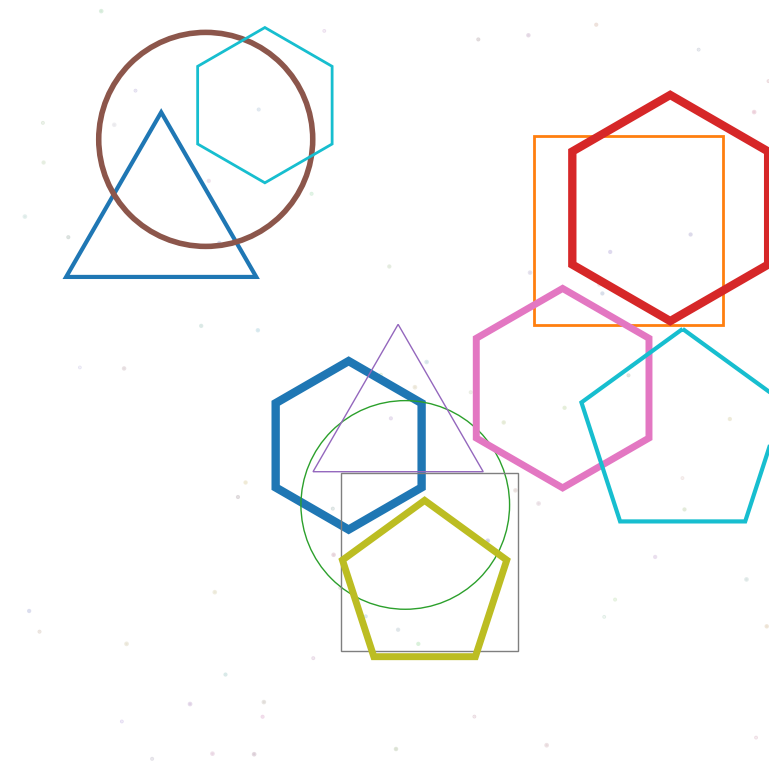[{"shape": "triangle", "thickness": 1.5, "radius": 0.71, "center": [0.209, 0.712]}, {"shape": "hexagon", "thickness": 3, "radius": 0.55, "center": [0.453, 0.422]}, {"shape": "square", "thickness": 1, "radius": 0.61, "center": [0.816, 0.7]}, {"shape": "circle", "thickness": 0.5, "radius": 0.68, "center": [0.526, 0.344]}, {"shape": "hexagon", "thickness": 3, "radius": 0.73, "center": [0.87, 0.73]}, {"shape": "triangle", "thickness": 0.5, "radius": 0.64, "center": [0.517, 0.451]}, {"shape": "circle", "thickness": 2, "radius": 0.69, "center": [0.267, 0.819]}, {"shape": "hexagon", "thickness": 2.5, "radius": 0.65, "center": [0.731, 0.496]}, {"shape": "square", "thickness": 0.5, "radius": 0.58, "center": [0.558, 0.27]}, {"shape": "pentagon", "thickness": 2.5, "radius": 0.56, "center": [0.551, 0.238]}, {"shape": "pentagon", "thickness": 1.5, "radius": 0.69, "center": [0.887, 0.435]}, {"shape": "hexagon", "thickness": 1, "radius": 0.5, "center": [0.344, 0.863]}]